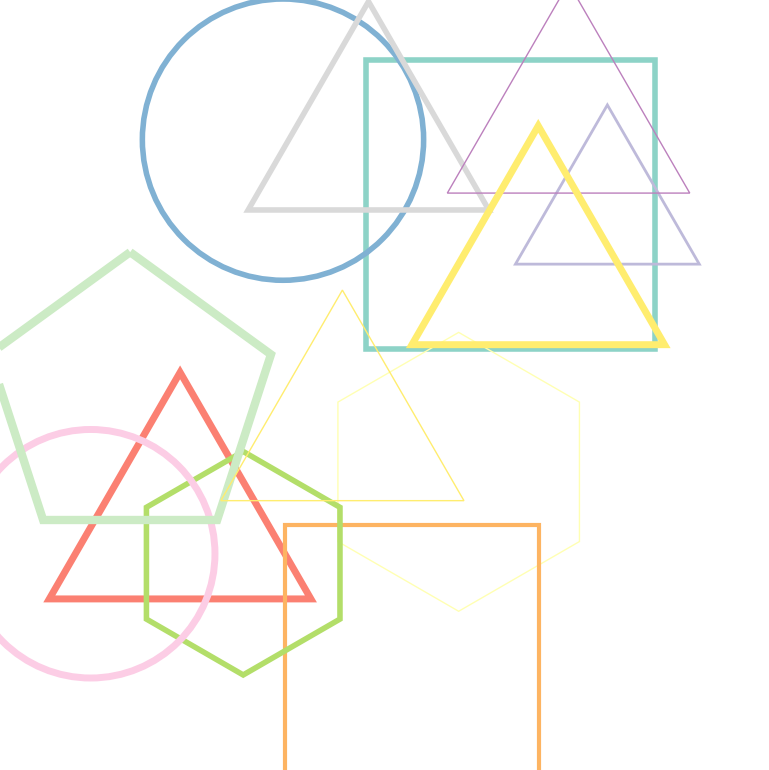[{"shape": "square", "thickness": 2, "radius": 0.94, "center": [0.663, 0.735]}, {"shape": "hexagon", "thickness": 0.5, "radius": 0.91, "center": [0.596, 0.387]}, {"shape": "triangle", "thickness": 1, "radius": 0.69, "center": [0.789, 0.726]}, {"shape": "triangle", "thickness": 2.5, "radius": 0.98, "center": [0.234, 0.32]}, {"shape": "circle", "thickness": 2, "radius": 0.91, "center": [0.368, 0.819]}, {"shape": "square", "thickness": 1.5, "radius": 0.83, "center": [0.535, 0.153]}, {"shape": "hexagon", "thickness": 2, "radius": 0.73, "center": [0.316, 0.269]}, {"shape": "circle", "thickness": 2.5, "radius": 0.81, "center": [0.118, 0.281]}, {"shape": "triangle", "thickness": 2, "radius": 0.9, "center": [0.479, 0.818]}, {"shape": "triangle", "thickness": 0.5, "radius": 0.91, "center": [0.738, 0.84]}, {"shape": "pentagon", "thickness": 3, "radius": 0.96, "center": [0.169, 0.48]}, {"shape": "triangle", "thickness": 0.5, "radius": 0.91, "center": [0.445, 0.441]}, {"shape": "triangle", "thickness": 2.5, "radius": 0.95, "center": [0.699, 0.647]}]